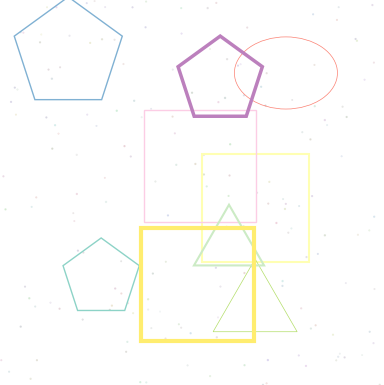[{"shape": "pentagon", "thickness": 1, "radius": 0.52, "center": [0.263, 0.278]}, {"shape": "square", "thickness": 1.5, "radius": 0.7, "center": [0.663, 0.46]}, {"shape": "oval", "thickness": 0.5, "radius": 0.67, "center": [0.743, 0.81]}, {"shape": "pentagon", "thickness": 1, "radius": 0.74, "center": [0.177, 0.861]}, {"shape": "triangle", "thickness": 0.5, "radius": 0.63, "center": [0.663, 0.201]}, {"shape": "square", "thickness": 1, "radius": 0.73, "center": [0.521, 0.568]}, {"shape": "pentagon", "thickness": 2.5, "radius": 0.58, "center": [0.572, 0.791]}, {"shape": "triangle", "thickness": 1.5, "radius": 0.53, "center": [0.595, 0.363]}, {"shape": "square", "thickness": 3, "radius": 0.73, "center": [0.512, 0.26]}]